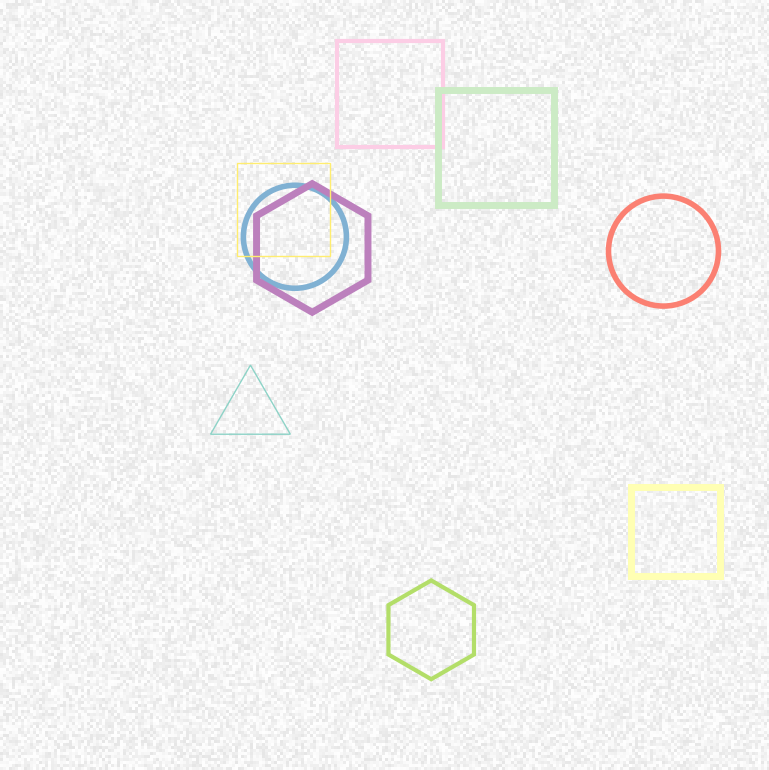[{"shape": "triangle", "thickness": 0.5, "radius": 0.3, "center": [0.325, 0.466]}, {"shape": "square", "thickness": 2.5, "radius": 0.29, "center": [0.878, 0.31]}, {"shape": "circle", "thickness": 2, "radius": 0.36, "center": [0.862, 0.674]}, {"shape": "circle", "thickness": 2, "radius": 0.33, "center": [0.383, 0.693]}, {"shape": "hexagon", "thickness": 1.5, "radius": 0.32, "center": [0.56, 0.182]}, {"shape": "square", "thickness": 1.5, "radius": 0.35, "center": [0.506, 0.878]}, {"shape": "hexagon", "thickness": 2.5, "radius": 0.42, "center": [0.406, 0.678]}, {"shape": "square", "thickness": 2.5, "radius": 0.37, "center": [0.644, 0.809]}, {"shape": "square", "thickness": 0.5, "radius": 0.3, "center": [0.369, 0.728]}]